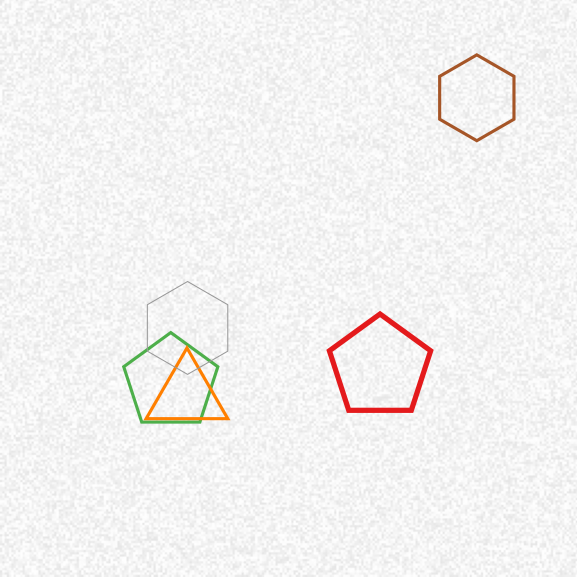[{"shape": "pentagon", "thickness": 2.5, "radius": 0.46, "center": [0.658, 0.363]}, {"shape": "pentagon", "thickness": 1.5, "radius": 0.43, "center": [0.296, 0.338]}, {"shape": "triangle", "thickness": 1.5, "radius": 0.41, "center": [0.324, 0.315]}, {"shape": "hexagon", "thickness": 1.5, "radius": 0.37, "center": [0.826, 0.83]}, {"shape": "hexagon", "thickness": 0.5, "radius": 0.4, "center": [0.325, 0.431]}]